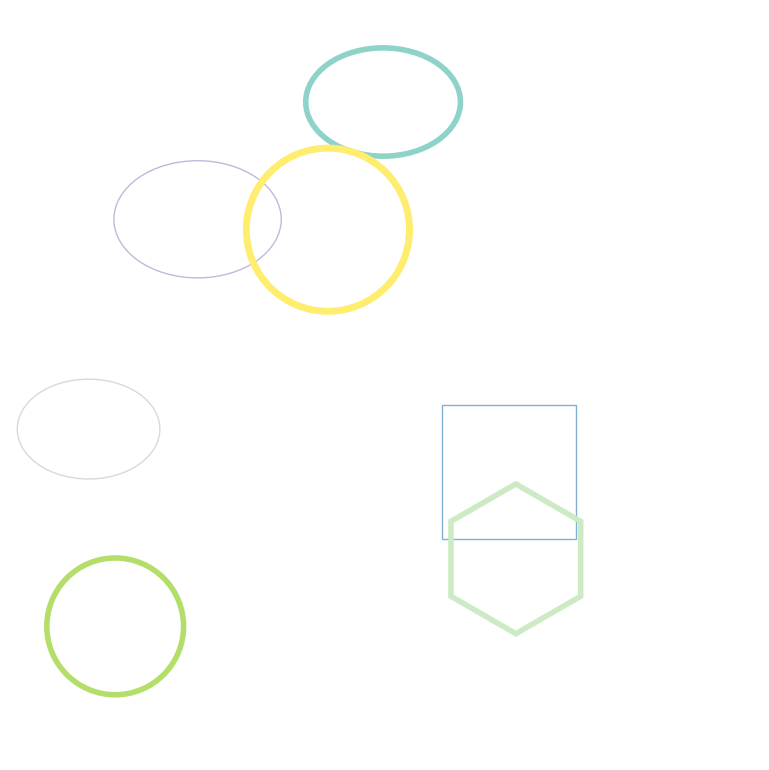[{"shape": "oval", "thickness": 2, "radius": 0.5, "center": [0.498, 0.867]}, {"shape": "oval", "thickness": 0.5, "radius": 0.54, "center": [0.257, 0.715]}, {"shape": "square", "thickness": 0.5, "radius": 0.43, "center": [0.661, 0.387]}, {"shape": "circle", "thickness": 2, "radius": 0.44, "center": [0.15, 0.187]}, {"shape": "oval", "thickness": 0.5, "radius": 0.46, "center": [0.115, 0.443]}, {"shape": "hexagon", "thickness": 2, "radius": 0.49, "center": [0.67, 0.274]}, {"shape": "circle", "thickness": 2.5, "radius": 0.53, "center": [0.426, 0.702]}]